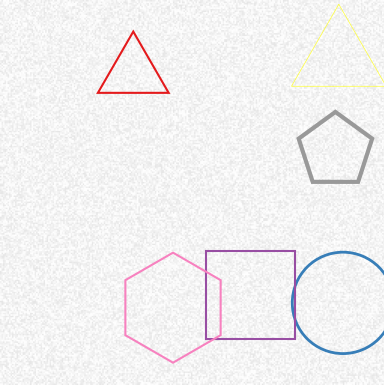[{"shape": "triangle", "thickness": 1.5, "radius": 0.53, "center": [0.346, 0.812]}, {"shape": "circle", "thickness": 2, "radius": 0.66, "center": [0.891, 0.213]}, {"shape": "square", "thickness": 1.5, "radius": 0.57, "center": [0.651, 0.234]}, {"shape": "triangle", "thickness": 0.5, "radius": 0.71, "center": [0.88, 0.847]}, {"shape": "hexagon", "thickness": 1.5, "radius": 0.71, "center": [0.449, 0.201]}, {"shape": "pentagon", "thickness": 3, "radius": 0.5, "center": [0.871, 0.609]}]